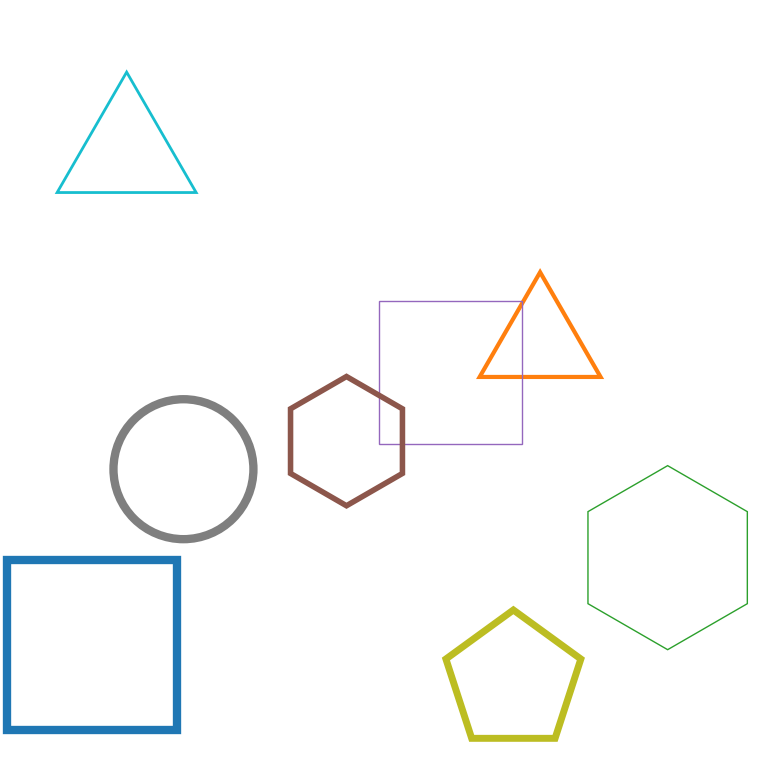[{"shape": "square", "thickness": 3, "radius": 0.55, "center": [0.119, 0.162]}, {"shape": "triangle", "thickness": 1.5, "radius": 0.45, "center": [0.701, 0.556]}, {"shape": "hexagon", "thickness": 0.5, "radius": 0.6, "center": [0.867, 0.276]}, {"shape": "square", "thickness": 0.5, "radius": 0.46, "center": [0.586, 0.517]}, {"shape": "hexagon", "thickness": 2, "radius": 0.42, "center": [0.45, 0.427]}, {"shape": "circle", "thickness": 3, "radius": 0.45, "center": [0.238, 0.391]}, {"shape": "pentagon", "thickness": 2.5, "radius": 0.46, "center": [0.667, 0.116]}, {"shape": "triangle", "thickness": 1, "radius": 0.52, "center": [0.164, 0.802]}]